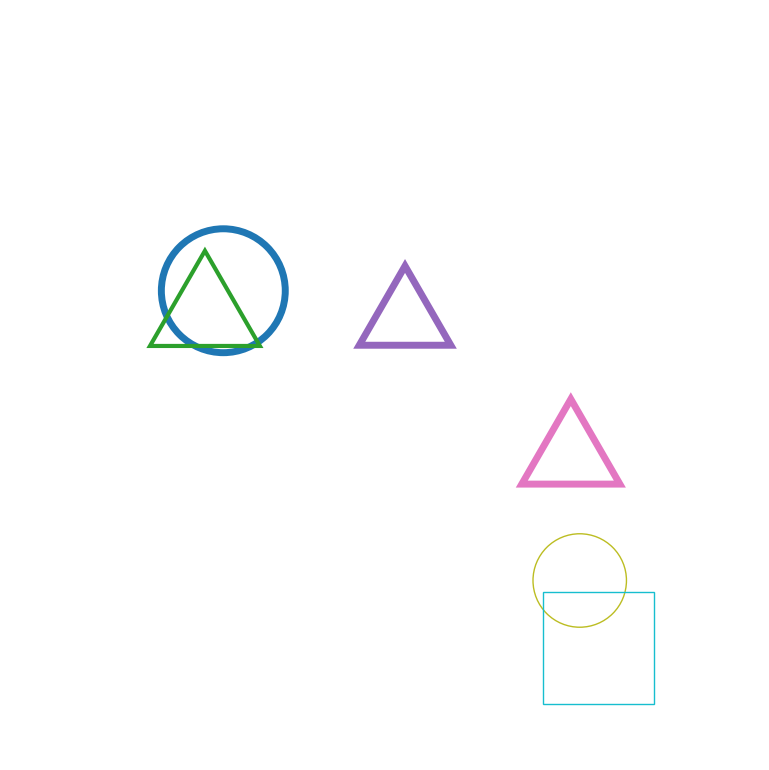[{"shape": "circle", "thickness": 2.5, "radius": 0.4, "center": [0.29, 0.622]}, {"shape": "triangle", "thickness": 1.5, "radius": 0.41, "center": [0.266, 0.592]}, {"shape": "triangle", "thickness": 2.5, "radius": 0.34, "center": [0.526, 0.586]}, {"shape": "triangle", "thickness": 2.5, "radius": 0.37, "center": [0.741, 0.408]}, {"shape": "circle", "thickness": 0.5, "radius": 0.3, "center": [0.753, 0.246]}, {"shape": "square", "thickness": 0.5, "radius": 0.36, "center": [0.777, 0.158]}]